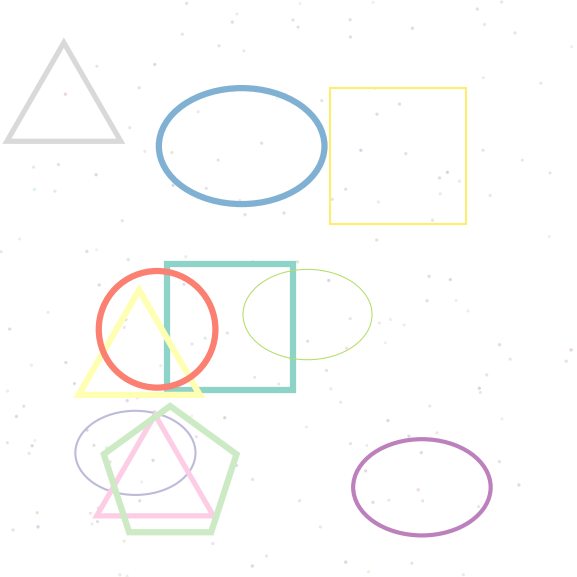[{"shape": "square", "thickness": 3, "radius": 0.55, "center": [0.398, 0.433]}, {"shape": "triangle", "thickness": 3, "radius": 0.61, "center": [0.241, 0.376]}, {"shape": "oval", "thickness": 1, "radius": 0.52, "center": [0.235, 0.215]}, {"shape": "circle", "thickness": 3, "radius": 0.5, "center": [0.272, 0.429]}, {"shape": "oval", "thickness": 3, "radius": 0.72, "center": [0.418, 0.746]}, {"shape": "oval", "thickness": 0.5, "radius": 0.56, "center": [0.533, 0.454]}, {"shape": "triangle", "thickness": 2.5, "radius": 0.58, "center": [0.268, 0.164]}, {"shape": "triangle", "thickness": 2.5, "radius": 0.57, "center": [0.111, 0.811]}, {"shape": "oval", "thickness": 2, "radius": 0.6, "center": [0.731, 0.155]}, {"shape": "pentagon", "thickness": 3, "radius": 0.6, "center": [0.295, 0.175]}, {"shape": "square", "thickness": 1, "radius": 0.59, "center": [0.689, 0.729]}]